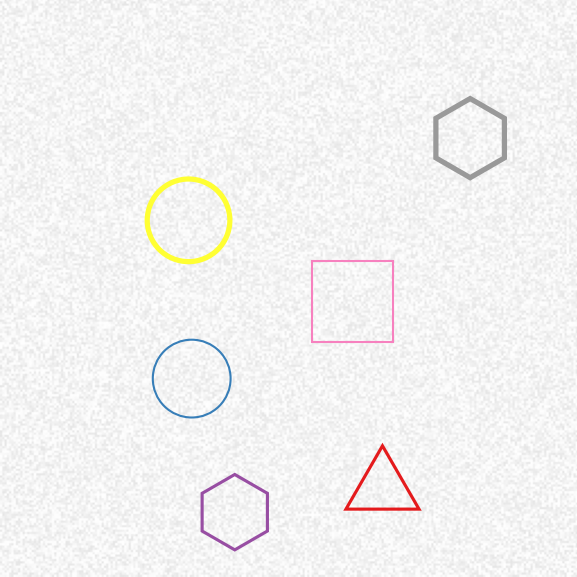[{"shape": "triangle", "thickness": 1.5, "radius": 0.37, "center": [0.662, 0.154]}, {"shape": "circle", "thickness": 1, "radius": 0.34, "center": [0.332, 0.344]}, {"shape": "hexagon", "thickness": 1.5, "radius": 0.33, "center": [0.407, 0.112]}, {"shape": "circle", "thickness": 2.5, "radius": 0.36, "center": [0.326, 0.618]}, {"shape": "square", "thickness": 1, "radius": 0.35, "center": [0.611, 0.477]}, {"shape": "hexagon", "thickness": 2.5, "radius": 0.34, "center": [0.814, 0.76]}]